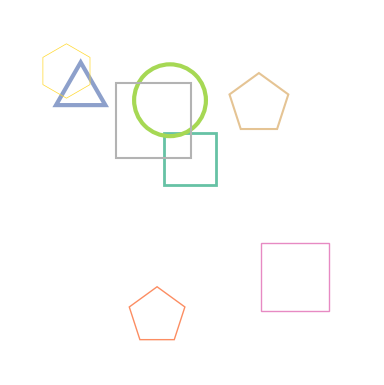[{"shape": "square", "thickness": 2, "radius": 0.34, "center": [0.493, 0.588]}, {"shape": "pentagon", "thickness": 1, "radius": 0.38, "center": [0.408, 0.179]}, {"shape": "triangle", "thickness": 3, "radius": 0.37, "center": [0.21, 0.764]}, {"shape": "square", "thickness": 1, "radius": 0.44, "center": [0.767, 0.28]}, {"shape": "circle", "thickness": 3, "radius": 0.47, "center": [0.442, 0.74]}, {"shape": "hexagon", "thickness": 0.5, "radius": 0.35, "center": [0.173, 0.816]}, {"shape": "pentagon", "thickness": 1.5, "radius": 0.4, "center": [0.673, 0.73]}, {"shape": "square", "thickness": 1.5, "radius": 0.49, "center": [0.399, 0.687]}]